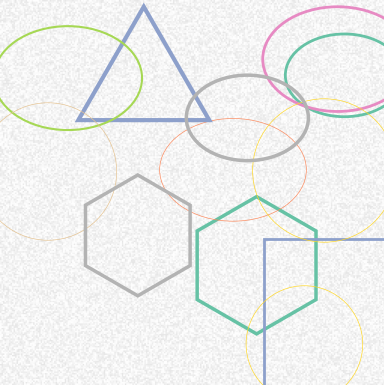[{"shape": "hexagon", "thickness": 2.5, "radius": 0.89, "center": [0.666, 0.311]}, {"shape": "oval", "thickness": 2, "radius": 0.77, "center": [0.895, 0.804]}, {"shape": "oval", "thickness": 0.5, "radius": 0.95, "center": [0.605, 0.559]}, {"shape": "square", "thickness": 2, "radius": 0.97, "center": [0.878, 0.187]}, {"shape": "triangle", "thickness": 3, "radius": 0.98, "center": [0.373, 0.786]}, {"shape": "oval", "thickness": 2, "radius": 0.97, "center": [0.877, 0.846]}, {"shape": "oval", "thickness": 1.5, "radius": 0.96, "center": [0.176, 0.797]}, {"shape": "circle", "thickness": 0.5, "radius": 0.93, "center": [0.842, 0.557]}, {"shape": "circle", "thickness": 0.5, "radius": 0.76, "center": [0.791, 0.106]}, {"shape": "circle", "thickness": 0.5, "radius": 0.89, "center": [0.124, 0.555]}, {"shape": "hexagon", "thickness": 2.5, "radius": 0.78, "center": [0.358, 0.389]}, {"shape": "oval", "thickness": 2.5, "radius": 0.79, "center": [0.642, 0.694]}]